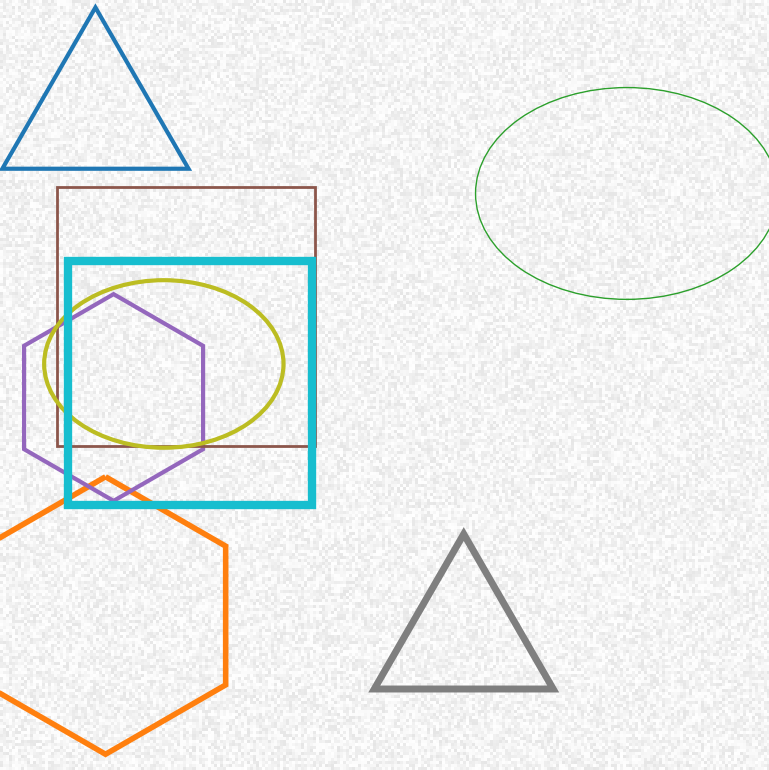[{"shape": "triangle", "thickness": 1.5, "radius": 0.7, "center": [0.124, 0.851]}, {"shape": "hexagon", "thickness": 2, "radius": 0.9, "center": [0.137, 0.201]}, {"shape": "oval", "thickness": 0.5, "radius": 0.98, "center": [0.814, 0.749]}, {"shape": "hexagon", "thickness": 1.5, "radius": 0.67, "center": [0.148, 0.484]}, {"shape": "square", "thickness": 1, "radius": 0.84, "center": [0.242, 0.589]}, {"shape": "triangle", "thickness": 2.5, "radius": 0.67, "center": [0.602, 0.172]}, {"shape": "oval", "thickness": 1.5, "radius": 0.78, "center": [0.213, 0.527]}, {"shape": "square", "thickness": 3, "radius": 0.79, "center": [0.247, 0.502]}]